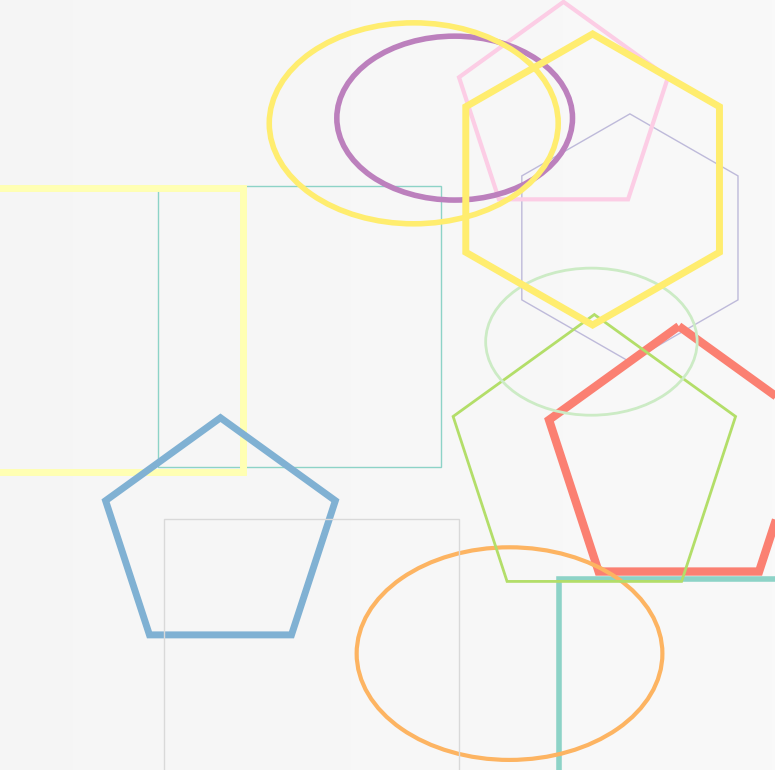[{"shape": "square", "thickness": 0.5, "radius": 0.91, "center": [0.386, 0.576]}, {"shape": "square", "thickness": 2, "radius": 0.71, "center": [0.864, 0.106]}, {"shape": "square", "thickness": 2.5, "radius": 0.92, "center": [0.129, 0.571]}, {"shape": "hexagon", "thickness": 0.5, "radius": 0.81, "center": [0.813, 0.691]}, {"shape": "pentagon", "thickness": 3, "radius": 0.88, "center": [0.876, 0.4]}, {"shape": "pentagon", "thickness": 2.5, "radius": 0.78, "center": [0.284, 0.302]}, {"shape": "oval", "thickness": 1.5, "radius": 0.99, "center": [0.657, 0.151]}, {"shape": "pentagon", "thickness": 1, "radius": 0.96, "center": [0.767, 0.4]}, {"shape": "pentagon", "thickness": 1.5, "radius": 0.71, "center": [0.727, 0.856]}, {"shape": "square", "thickness": 0.5, "radius": 0.95, "center": [0.402, 0.136]}, {"shape": "oval", "thickness": 2, "radius": 0.76, "center": [0.587, 0.847]}, {"shape": "oval", "thickness": 1, "radius": 0.68, "center": [0.763, 0.556]}, {"shape": "hexagon", "thickness": 2.5, "radius": 0.94, "center": [0.765, 0.767]}, {"shape": "oval", "thickness": 2, "radius": 0.93, "center": [0.534, 0.84]}]